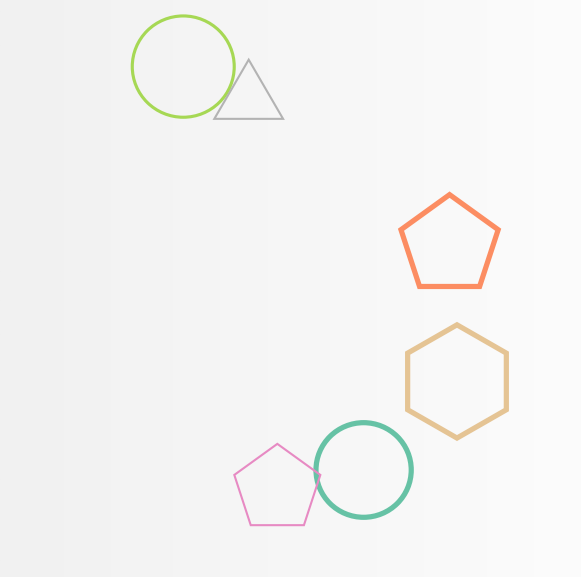[{"shape": "circle", "thickness": 2.5, "radius": 0.41, "center": [0.626, 0.185]}, {"shape": "pentagon", "thickness": 2.5, "radius": 0.44, "center": [0.773, 0.574]}, {"shape": "pentagon", "thickness": 1, "radius": 0.39, "center": [0.477, 0.153]}, {"shape": "circle", "thickness": 1.5, "radius": 0.44, "center": [0.315, 0.884]}, {"shape": "hexagon", "thickness": 2.5, "radius": 0.49, "center": [0.786, 0.339]}, {"shape": "triangle", "thickness": 1, "radius": 0.34, "center": [0.428, 0.827]}]